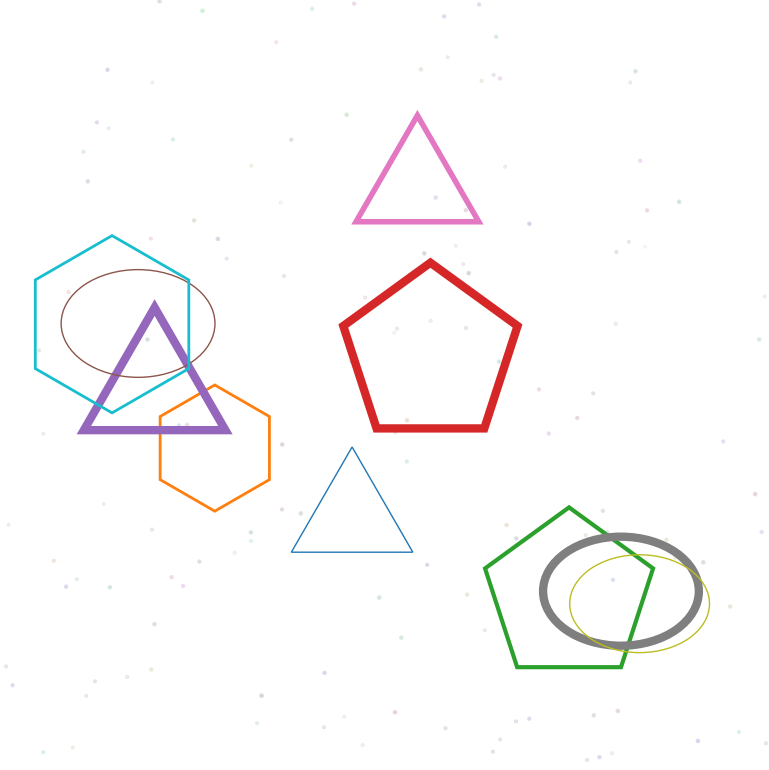[{"shape": "triangle", "thickness": 0.5, "radius": 0.46, "center": [0.457, 0.328]}, {"shape": "hexagon", "thickness": 1, "radius": 0.41, "center": [0.279, 0.418]}, {"shape": "pentagon", "thickness": 1.5, "radius": 0.57, "center": [0.739, 0.226]}, {"shape": "pentagon", "thickness": 3, "radius": 0.59, "center": [0.559, 0.54]}, {"shape": "triangle", "thickness": 3, "radius": 0.53, "center": [0.201, 0.494]}, {"shape": "oval", "thickness": 0.5, "radius": 0.5, "center": [0.179, 0.58]}, {"shape": "triangle", "thickness": 2, "radius": 0.46, "center": [0.542, 0.758]}, {"shape": "oval", "thickness": 3, "radius": 0.51, "center": [0.806, 0.232]}, {"shape": "oval", "thickness": 0.5, "radius": 0.45, "center": [0.831, 0.216]}, {"shape": "hexagon", "thickness": 1, "radius": 0.58, "center": [0.146, 0.579]}]